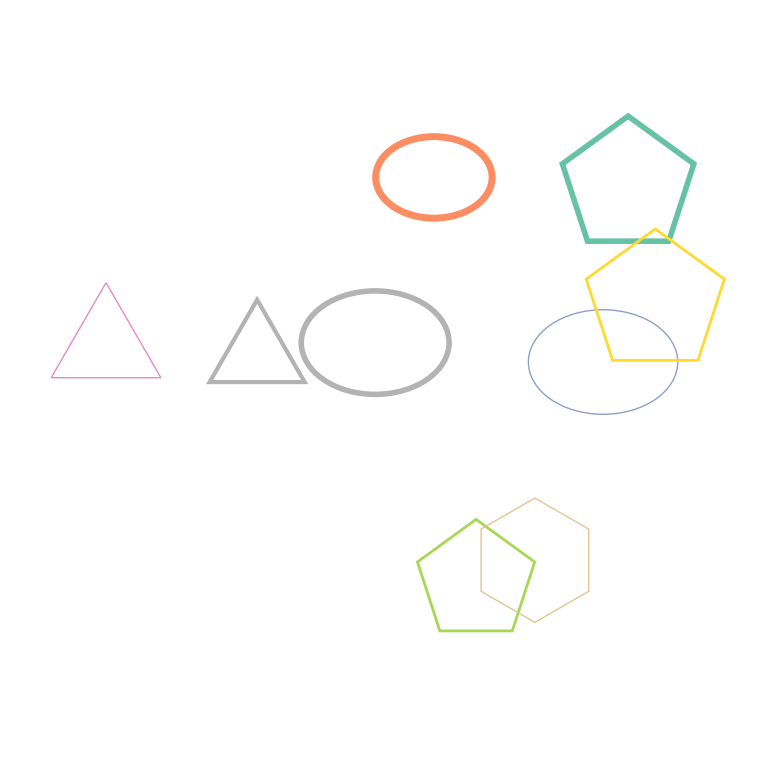[{"shape": "pentagon", "thickness": 2, "radius": 0.45, "center": [0.816, 0.759]}, {"shape": "oval", "thickness": 2.5, "radius": 0.38, "center": [0.564, 0.77]}, {"shape": "oval", "thickness": 0.5, "radius": 0.48, "center": [0.783, 0.53]}, {"shape": "triangle", "thickness": 0.5, "radius": 0.41, "center": [0.138, 0.551]}, {"shape": "pentagon", "thickness": 1, "radius": 0.4, "center": [0.618, 0.245]}, {"shape": "pentagon", "thickness": 1, "radius": 0.47, "center": [0.851, 0.608]}, {"shape": "hexagon", "thickness": 0.5, "radius": 0.4, "center": [0.695, 0.272]}, {"shape": "triangle", "thickness": 1.5, "radius": 0.36, "center": [0.334, 0.539]}, {"shape": "oval", "thickness": 2, "radius": 0.48, "center": [0.487, 0.555]}]